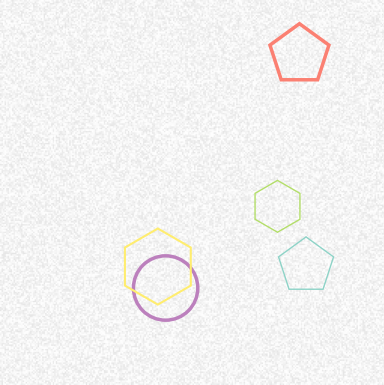[{"shape": "pentagon", "thickness": 1, "radius": 0.38, "center": [0.795, 0.31]}, {"shape": "pentagon", "thickness": 2.5, "radius": 0.4, "center": [0.778, 0.858]}, {"shape": "hexagon", "thickness": 1, "radius": 0.34, "center": [0.721, 0.464]}, {"shape": "circle", "thickness": 2.5, "radius": 0.42, "center": [0.43, 0.252]}, {"shape": "hexagon", "thickness": 1.5, "radius": 0.49, "center": [0.41, 0.308]}]